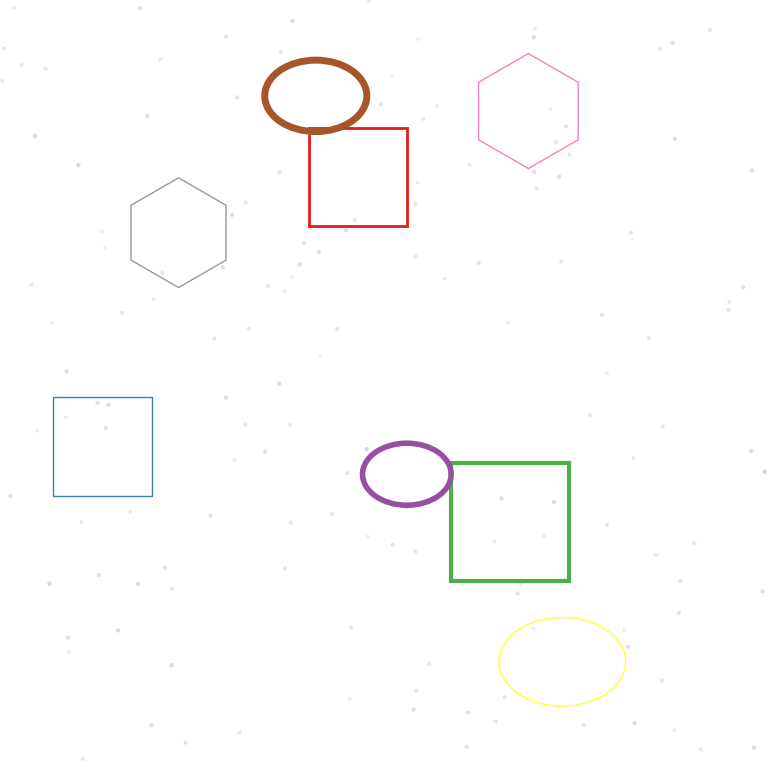[{"shape": "square", "thickness": 1, "radius": 0.32, "center": [0.465, 0.77]}, {"shape": "square", "thickness": 0.5, "radius": 0.32, "center": [0.133, 0.42]}, {"shape": "square", "thickness": 1.5, "radius": 0.38, "center": [0.662, 0.322]}, {"shape": "oval", "thickness": 2, "radius": 0.29, "center": [0.528, 0.384]}, {"shape": "oval", "thickness": 0.5, "radius": 0.41, "center": [0.73, 0.141]}, {"shape": "oval", "thickness": 2.5, "radius": 0.33, "center": [0.41, 0.876]}, {"shape": "hexagon", "thickness": 0.5, "radius": 0.37, "center": [0.686, 0.856]}, {"shape": "hexagon", "thickness": 0.5, "radius": 0.36, "center": [0.232, 0.698]}]